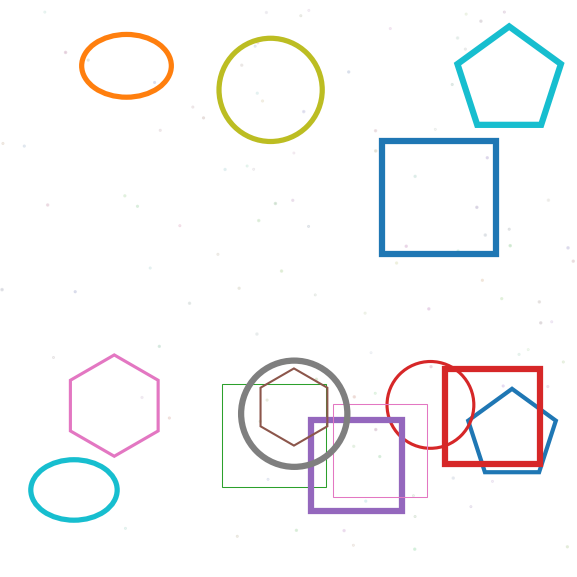[{"shape": "pentagon", "thickness": 2, "radius": 0.4, "center": [0.887, 0.246]}, {"shape": "square", "thickness": 3, "radius": 0.49, "center": [0.76, 0.657]}, {"shape": "oval", "thickness": 2.5, "radius": 0.39, "center": [0.219, 0.885]}, {"shape": "square", "thickness": 0.5, "radius": 0.45, "center": [0.475, 0.245]}, {"shape": "square", "thickness": 3, "radius": 0.41, "center": [0.853, 0.278]}, {"shape": "circle", "thickness": 1.5, "radius": 0.38, "center": [0.745, 0.298]}, {"shape": "square", "thickness": 3, "radius": 0.4, "center": [0.617, 0.193]}, {"shape": "hexagon", "thickness": 1, "radius": 0.33, "center": [0.509, 0.294]}, {"shape": "square", "thickness": 0.5, "radius": 0.4, "center": [0.658, 0.218]}, {"shape": "hexagon", "thickness": 1.5, "radius": 0.44, "center": [0.198, 0.297]}, {"shape": "circle", "thickness": 3, "radius": 0.46, "center": [0.509, 0.283]}, {"shape": "circle", "thickness": 2.5, "radius": 0.45, "center": [0.469, 0.843]}, {"shape": "oval", "thickness": 2.5, "radius": 0.37, "center": [0.128, 0.151]}, {"shape": "pentagon", "thickness": 3, "radius": 0.47, "center": [0.882, 0.859]}]